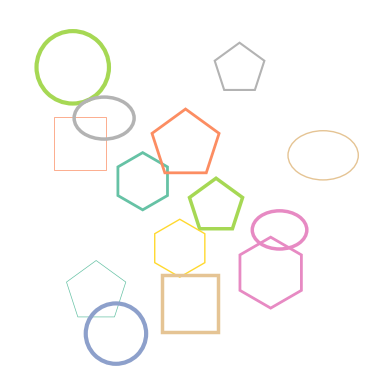[{"shape": "pentagon", "thickness": 0.5, "radius": 0.4, "center": [0.25, 0.242]}, {"shape": "hexagon", "thickness": 2, "radius": 0.37, "center": [0.371, 0.529]}, {"shape": "pentagon", "thickness": 2, "radius": 0.46, "center": [0.482, 0.625]}, {"shape": "square", "thickness": 0.5, "radius": 0.34, "center": [0.207, 0.627]}, {"shape": "circle", "thickness": 3, "radius": 0.39, "center": [0.301, 0.133]}, {"shape": "hexagon", "thickness": 2, "radius": 0.46, "center": [0.703, 0.292]}, {"shape": "oval", "thickness": 2.5, "radius": 0.35, "center": [0.726, 0.403]}, {"shape": "pentagon", "thickness": 2.5, "radius": 0.36, "center": [0.561, 0.465]}, {"shape": "circle", "thickness": 3, "radius": 0.47, "center": [0.189, 0.825]}, {"shape": "hexagon", "thickness": 1, "radius": 0.38, "center": [0.467, 0.355]}, {"shape": "oval", "thickness": 1, "radius": 0.46, "center": [0.839, 0.597]}, {"shape": "square", "thickness": 2.5, "radius": 0.37, "center": [0.494, 0.211]}, {"shape": "oval", "thickness": 2.5, "radius": 0.39, "center": [0.27, 0.693]}, {"shape": "pentagon", "thickness": 1.5, "radius": 0.34, "center": [0.622, 0.821]}]